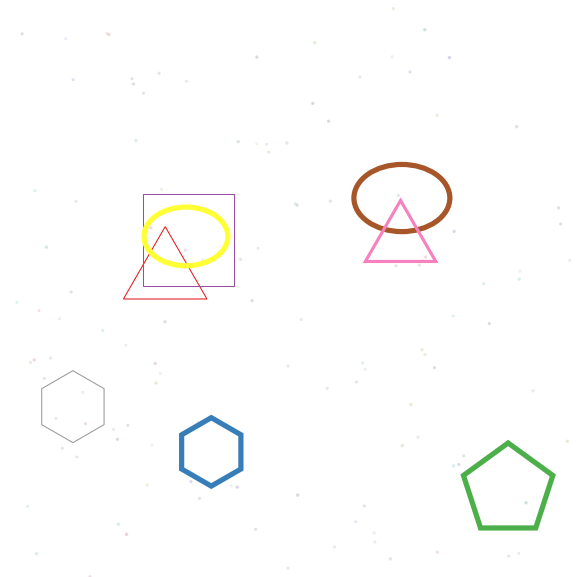[{"shape": "triangle", "thickness": 0.5, "radius": 0.42, "center": [0.286, 0.523]}, {"shape": "hexagon", "thickness": 2.5, "radius": 0.3, "center": [0.366, 0.217]}, {"shape": "pentagon", "thickness": 2.5, "radius": 0.41, "center": [0.88, 0.151]}, {"shape": "square", "thickness": 0.5, "radius": 0.4, "center": [0.326, 0.583]}, {"shape": "oval", "thickness": 2.5, "radius": 0.36, "center": [0.322, 0.59]}, {"shape": "oval", "thickness": 2.5, "radius": 0.42, "center": [0.696, 0.656]}, {"shape": "triangle", "thickness": 1.5, "radius": 0.35, "center": [0.694, 0.582]}, {"shape": "hexagon", "thickness": 0.5, "radius": 0.31, "center": [0.126, 0.295]}]